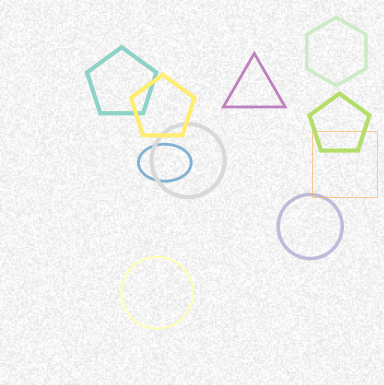[{"shape": "pentagon", "thickness": 3, "radius": 0.47, "center": [0.316, 0.783]}, {"shape": "circle", "thickness": 1.5, "radius": 0.47, "center": [0.408, 0.24]}, {"shape": "circle", "thickness": 2.5, "radius": 0.42, "center": [0.806, 0.412]}, {"shape": "oval", "thickness": 2, "radius": 0.34, "center": [0.428, 0.577]}, {"shape": "square", "thickness": 0.5, "radius": 0.42, "center": [0.896, 0.574]}, {"shape": "pentagon", "thickness": 3, "radius": 0.41, "center": [0.882, 0.675]}, {"shape": "circle", "thickness": 3, "radius": 0.48, "center": [0.489, 0.583]}, {"shape": "triangle", "thickness": 2, "radius": 0.46, "center": [0.66, 0.769]}, {"shape": "hexagon", "thickness": 2.5, "radius": 0.44, "center": [0.874, 0.866]}, {"shape": "pentagon", "thickness": 3, "radius": 0.43, "center": [0.423, 0.719]}]